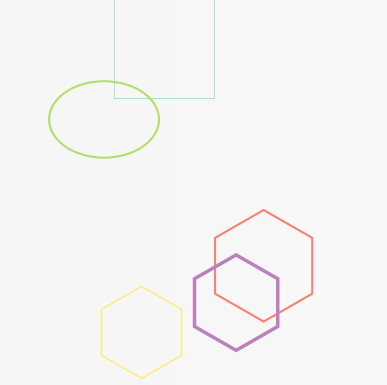[{"shape": "square", "thickness": 0.5, "radius": 0.64, "center": [0.422, 0.874]}, {"shape": "hexagon", "thickness": 1.5, "radius": 0.72, "center": [0.68, 0.31]}, {"shape": "oval", "thickness": 1.5, "radius": 0.71, "center": [0.269, 0.69]}, {"shape": "hexagon", "thickness": 2.5, "radius": 0.62, "center": [0.609, 0.214]}, {"shape": "hexagon", "thickness": 1, "radius": 0.6, "center": [0.365, 0.137]}]